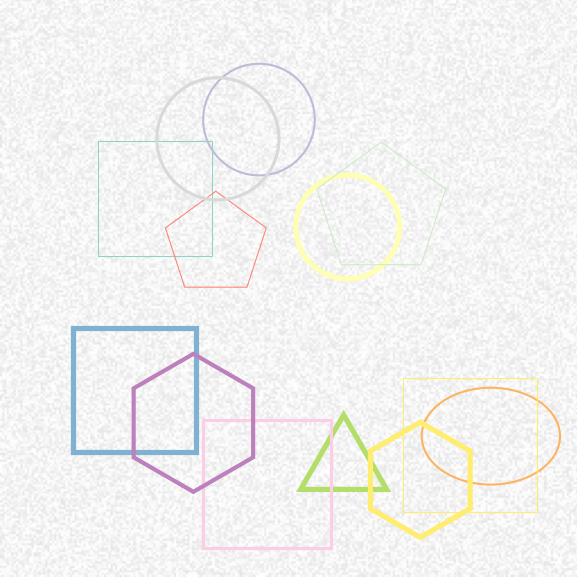[{"shape": "square", "thickness": 0.5, "radius": 0.5, "center": [0.268, 0.655]}, {"shape": "circle", "thickness": 2.5, "radius": 0.45, "center": [0.602, 0.606]}, {"shape": "circle", "thickness": 1, "radius": 0.48, "center": [0.448, 0.792]}, {"shape": "pentagon", "thickness": 0.5, "radius": 0.46, "center": [0.374, 0.576]}, {"shape": "square", "thickness": 2.5, "radius": 0.54, "center": [0.233, 0.324]}, {"shape": "oval", "thickness": 1, "radius": 0.6, "center": [0.85, 0.244]}, {"shape": "triangle", "thickness": 2.5, "radius": 0.43, "center": [0.595, 0.195]}, {"shape": "square", "thickness": 1.5, "radius": 0.56, "center": [0.463, 0.161]}, {"shape": "circle", "thickness": 1.5, "radius": 0.53, "center": [0.377, 0.759]}, {"shape": "hexagon", "thickness": 2, "radius": 0.6, "center": [0.335, 0.267]}, {"shape": "pentagon", "thickness": 0.5, "radius": 0.59, "center": [0.66, 0.636]}, {"shape": "square", "thickness": 0.5, "radius": 0.58, "center": [0.814, 0.229]}, {"shape": "hexagon", "thickness": 2.5, "radius": 0.5, "center": [0.728, 0.168]}]